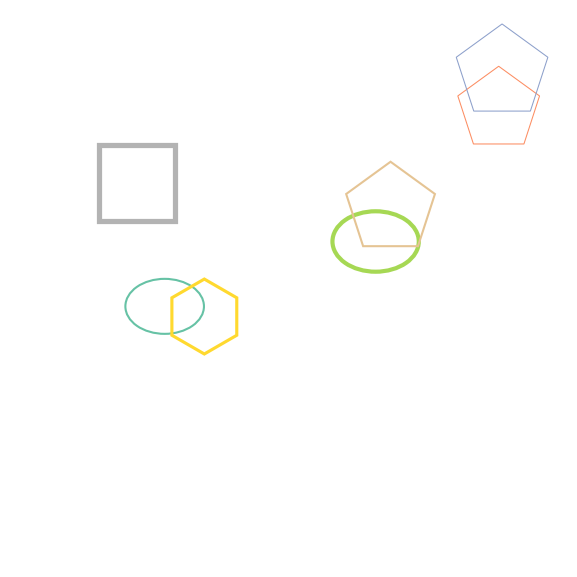[{"shape": "oval", "thickness": 1, "radius": 0.34, "center": [0.285, 0.469]}, {"shape": "pentagon", "thickness": 0.5, "radius": 0.37, "center": [0.864, 0.81]}, {"shape": "pentagon", "thickness": 0.5, "radius": 0.42, "center": [0.869, 0.874]}, {"shape": "oval", "thickness": 2, "radius": 0.37, "center": [0.65, 0.581]}, {"shape": "hexagon", "thickness": 1.5, "radius": 0.32, "center": [0.354, 0.451]}, {"shape": "pentagon", "thickness": 1, "radius": 0.4, "center": [0.676, 0.638]}, {"shape": "square", "thickness": 2.5, "radius": 0.33, "center": [0.237, 0.682]}]